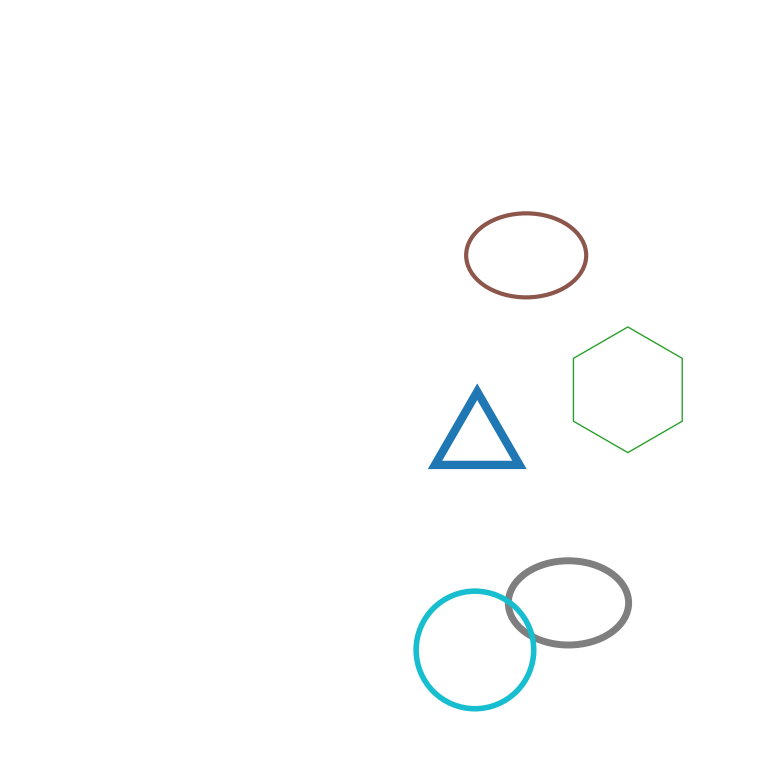[{"shape": "triangle", "thickness": 3, "radius": 0.32, "center": [0.62, 0.428]}, {"shape": "hexagon", "thickness": 0.5, "radius": 0.41, "center": [0.815, 0.494]}, {"shape": "oval", "thickness": 1.5, "radius": 0.39, "center": [0.683, 0.668]}, {"shape": "oval", "thickness": 2.5, "radius": 0.39, "center": [0.738, 0.217]}, {"shape": "circle", "thickness": 2, "radius": 0.38, "center": [0.617, 0.156]}]